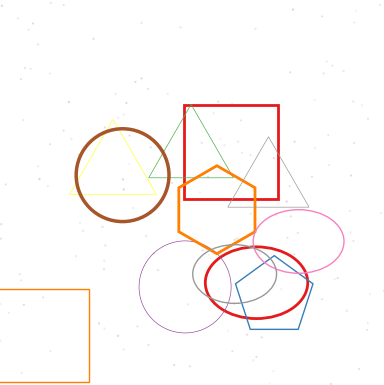[{"shape": "square", "thickness": 2, "radius": 0.61, "center": [0.599, 0.606]}, {"shape": "oval", "thickness": 2, "radius": 0.67, "center": [0.666, 0.266]}, {"shape": "pentagon", "thickness": 1, "radius": 0.53, "center": [0.712, 0.23]}, {"shape": "triangle", "thickness": 0.5, "radius": 0.64, "center": [0.496, 0.602]}, {"shape": "circle", "thickness": 0.5, "radius": 0.6, "center": [0.481, 0.255]}, {"shape": "square", "thickness": 1, "radius": 0.61, "center": [0.11, 0.129]}, {"shape": "hexagon", "thickness": 2, "radius": 0.57, "center": [0.563, 0.455]}, {"shape": "triangle", "thickness": 0.5, "radius": 0.65, "center": [0.294, 0.56]}, {"shape": "circle", "thickness": 2.5, "radius": 0.6, "center": [0.318, 0.545]}, {"shape": "oval", "thickness": 1, "radius": 0.59, "center": [0.776, 0.373]}, {"shape": "triangle", "thickness": 0.5, "radius": 0.61, "center": [0.697, 0.523]}, {"shape": "oval", "thickness": 1, "radius": 0.54, "center": [0.609, 0.288]}]